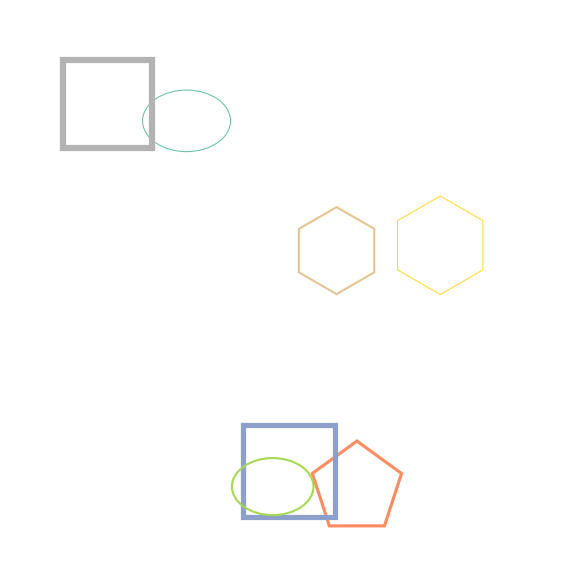[{"shape": "oval", "thickness": 0.5, "radius": 0.38, "center": [0.323, 0.79]}, {"shape": "pentagon", "thickness": 1.5, "radius": 0.41, "center": [0.618, 0.154]}, {"shape": "square", "thickness": 2.5, "radius": 0.4, "center": [0.501, 0.183]}, {"shape": "oval", "thickness": 1, "radius": 0.35, "center": [0.472, 0.157]}, {"shape": "hexagon", "thickness": 0.5, "radius": 0.43, "center": [0.762, 0.574]}, {"shape": "hexagon", "thickness": 1, "radius": 0.38, "center": [0.583, 0.565]}, {"shape": "square", "thickness": 3, "radius": 0.38, "center": [0.186, 0.819]}]